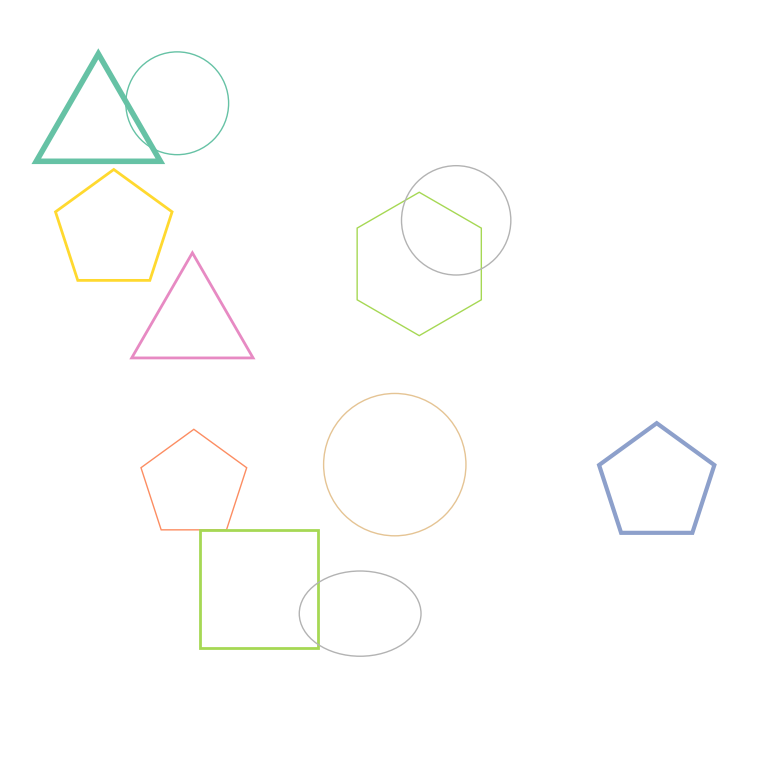[{"shape": "circle", "thickness": 0.5, "radius": 0.33, "center": [0.23, 0.866]}, {"shape": "triangle", "thickness": 2, "radius": 0.47, "center": [0.128, 0.837]}, {"shape": "pentagon", "thickness": 0.5, "radius": 0.36, "center": [0.252, 0.37]}, {"shape": "pentagon", "thickness": 1.5, "radius": 0.39, "center": [0.853, 0.372]}, {"shape": "triangle", "thickness": 1, "radius": 0.46, "center": [0.25, 0.581]}, {"shape": "square", "thickness": 1, "radius": 0.38, "center": [0.336, 0.235]}, {"shape": "hexagon", "thickness": 0.5, "radius": 0.47, "center": [0.544, 0.657]}, {"shape": "pentagon", "thickness": 1, "radius": 0.4, "center": [0.148, 0.7]}, {"shape": "circle", "thickness": 0.5, "radius": 0.46, "center": [0.513, 0.397]}, {"shape": "oval", "thickness": 0.5, "radius": 0.4, "center": [0.468, 0.203]}, {"shape": "circle", "thickness": 0.5, "radius": 0.35, "center": [0.592, 0.714]}]